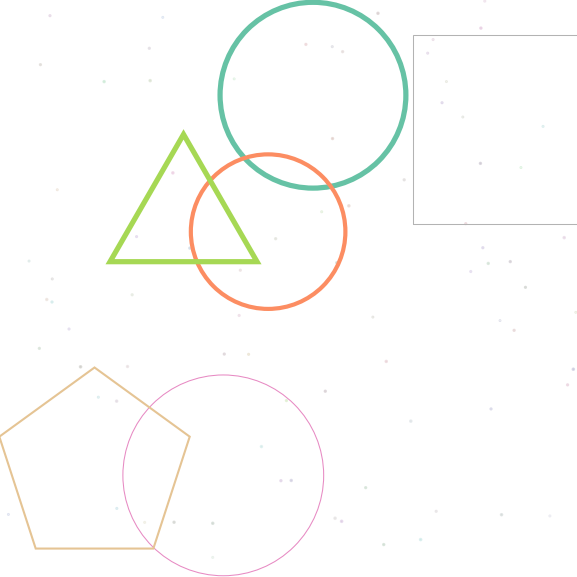[{"shape": "circle", "thickness": 2.5, "radius": 0.8, "center": [0.542, 0.834]}, {"shape": "circle", "thickness": 2, "radius": 0.67, "center": [0.464, 0.598]}, {"shape": "circle", "thickness": 0.5, "radius": 0.87, "center": [0.387, 0.176]}, {"shape": "triangle", "thickness": 2.5, "radius": 0.73, "center": [0.318, 0.619]}, {"shape": "pentagon", "thickness": 1, "radius": 0.87, "center": [0.164, 0.189]}, {"shape": "square", "thickness": 0.5, "radius": 0.82, "center": [0.879, 0.775]}]